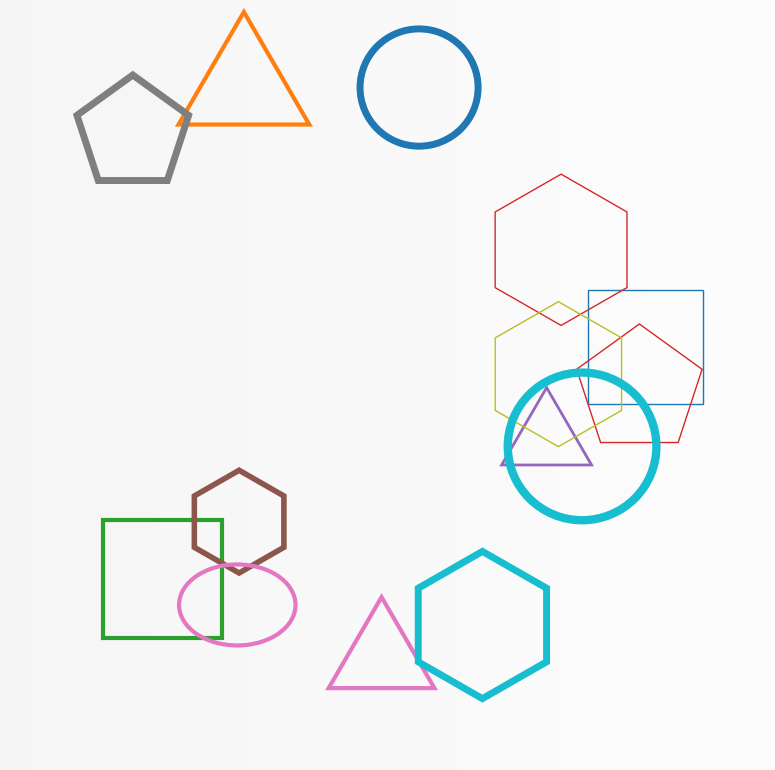[{"shape": "circle", "thickness": 2.5, "radius": 0.38, "center": [0.541, 0.886]}, {"shape": "square", "thickness": 0.5, "radius": 0.37, "center": [0.833, 0.549]}, {"shape": "triangle", "thickness": 1.5, "radius": 0.49, "center": [0.315, 0.887]}, {"shape": "square", "thickness": 1.5, "radius": 0.38, "center": [0.21, 0.248]}, {"shape": "pentagon", "thickness": 0.5, "radius": 0.43, "center": [0.825, 0.494]}, {"shape": "hexagon", "thickness": 0.5, "radius": 0.49, "center": [0.724, 0.676]}, {"shape": "triangle", "thickness": 1, "radius": 0.33, "center": [0.705, 0.43]}, {"shape": "hexagon", "thickness": 2, "radius": 0.33, "center": [0.309, 0.323]}, {"shape": "triangle", "thickness": 1.5, "radius": 0.39, "center": [0.492, 0.146]}, {"shape": "oval", "thickness": 1.5, "radius": 0.38, "center": [0.306, 0.214]}, {"shape": "pentagon", "thickness": 2.5, "radius": 0.38, "center": [0.171, 0.827]}, {"shape": "hexagon", "thickness": 0.5, "radius": 0.47, "center": [0.721, 0.514]}, {"shape": "circle", "thickness": 3, "radius": 0.48, "center": [0.751, 0.42]}, {"shape": "hexagon", "thickness": 2.5, "radius": 0.48, "center": [0.622, 0.188]}]